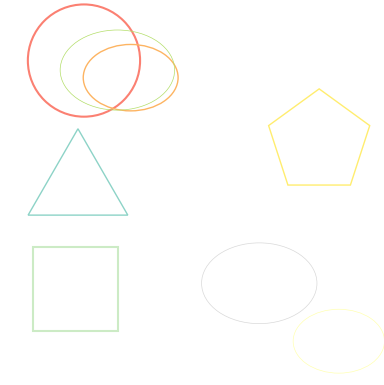[{"shape": "triangle", "thickness": 1, "radius": 0.75, "center": [0.202, 0.516]}, {"shape": "oval", "thickness": 0.5, "radius": 0.59, "center": [0.88, 0.114]}, {"shape": "circle", "thickness": 1.5, "radius": 0.73, "center": [0.218, 0.843]}, {"shape": "oval", "thickness": 1, "radius": 0.62, "center": [0.339, 0.798]}, {"shape": "oval", "thickness": 0.5, "radius": 0.74, "center": [0.305, 0.818]}, {"shape": "oval", "thickness": 0.5, "radius": 0.75, "center": [0.673, 0.264]}, {"shape": "square", "thickness": 1.5, "radius": 0.55, "center": [0.196, 0.249]}, {"shape": "pentagon", "thickness": 1, "radius": 0.69, "center": [0.829, 0.631]}]